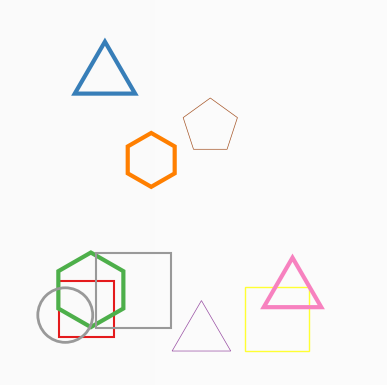[{"shape": "square", "thickness": 1.5, "radius": 0.36, "center": [0.223, 0.198]}, {"shape": "triangle", "thickness": 3, "radius": 0.45, "center": [0.271, 0.802]}, {"shape": "hexagon", "thickness": 3, "radius": 0.48, "center": [0.234, 0.247]}, {"shape": "triangle", "thickness": 0.5, "radius": 0.44, "center": [0.52, 0.132]}, {"shape": "hexagon", "thickness": 3, "radius": 0.35, "center": [0.39, 0.585]}, {"shape": "square", "thickness": 1, "radius": 0.41, "center": [0.715, 0.172]}, {"shape": "pentagon", "thickness": 0.5, "radius": 0.37, "center": [0.543, 0.672]}, {"shape": "triangle", "thickness": 3, "radius": 0.43, "center": [0.755, 0.245]}, {"shape": "circle", "thickness": 2, "radius": 0.35, "center": [0.168, 0.182]}, {"shape": "square", "thickness": 1.5, "radius": 0.49, "center": [0.345, 0.245]}]